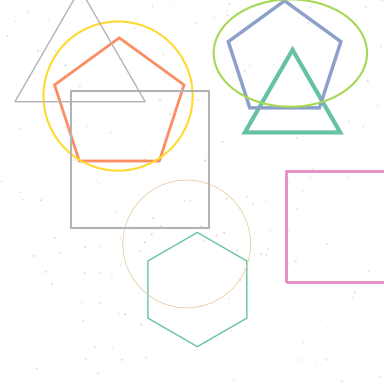[{"shape": "hexagon", "thickness": 1, "radius": 0.74, "center": [0.513, 0.248]}, {"shape": "triangle", "thickness": 3, "radius": 0.72, "center": [0.76, 0.728]}, {"shape": "pentagon", "thickness": 2, "radius": 0.88, "center": [0.31, 0.725]}, {"shape": "pentagon", "thickness": 2.5, "radius": 0.77, "center": [0.739, 0.844]}, {"shape": "square", "thickness": 2, "radius": 0.72, "center": [0.888, 0.412]}, {"shape": "oval", "thickness": 1.5, "radius": 1.0, "center": [0.754, 0.862]}, {"shape": "circle", "thickness": 1.5, "radius": 0.97, "center": [0.307, 0.75]}, {"shape": "circle", "thickness": 0.5, "radius": 0.83, "center": [0.485, 0.366]}, {"shape": "square", "thickness": 1.5, "radius": 0.89, "center": [0.364, 0.586]}, {"shape": "triangle", "thickness": 1, "radius": 0.98, "center": [0.208, 0.834]}]